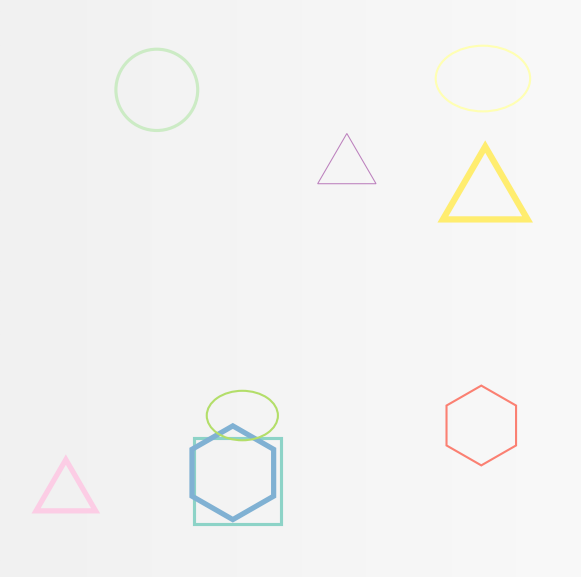[{"shape": "square", "thickness": 1.5, "radius": 0.37, "center": [0.409, 0.166]}, {"shape": "oval", "thickness": 1, "radius": 0.41, "center": [0.831, 0.863]}, {"shape": "hexagon", "thickness": 1, "radius": 0.35, "center": [0.828, 0.262]}, {"shape": "hexagon", "thickness": 2.5, "radius": 0.41, "center": [0.401, 0.181]}, {"shape": "oval", "thickness": 1, "radius": 0.31, "center": [0.417, 0.28]}, {"shape": "triangle", "thickness": 2.5, "radius": 0.3, "center": [0.113, 0.144]}, {"shape": "triangle", "thickness": 0.5, "radius": 0.29, "center": [0.597, 0.71]}, {"shape": "circle", "thickness": 1.5, "radius": 0.35, "center": [0.27, 0.844]}, {"shape": "triangle", "thickness": 3, "radius": 0.42, "center": [0.835, 0.661]}]